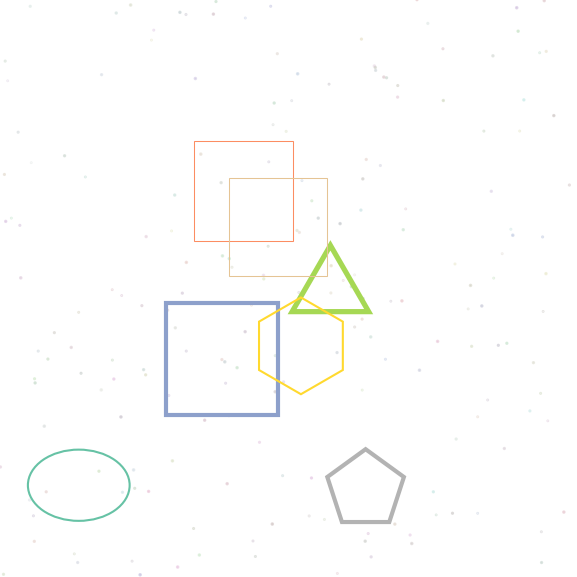[{"shape": "oval", "thickness": 1, "radius": 0.44, "center": [0.136, 0.159]}, {"shape": "square", "thickness": 0.5, "radius": 0.43, "center": [0.421, 0.668]}, {"shape": "square", "thickness": 2, "radius": 0.49, "center": [0.384, 0.378]}, {"shape": "triangle", "thickness": 2.5, "radius": 0.38, "center": [0.572, 0.498]}, {"shape": "hexagon", "thickness": 1, "radius": 0.42, "center": [0.521, 0.4]}, {"shape": "square", "thickness": 0.5, "radius": 0.42, "center": [0.481, 0.606]}, {"shape": "pentagon", "thickness": 2, "radius": 0.35, "center": [0.633, 0.152]}]